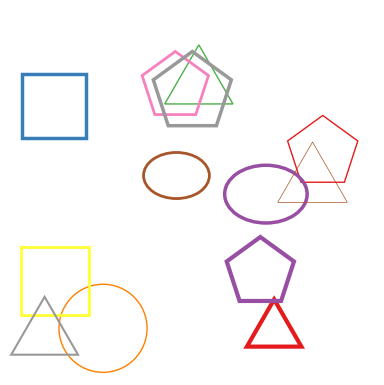[{"shape": "triangle", "thickness": 3, "radius": 0.41, "center": [0.712, 0.141]}, {"shape": "pentagon", "thickness": 1, "radius": 0.48, "center": [0.838, 0.604]}, {"shape": "square", "thickness": 2.5, "radius": 0.42, "center": [0.139, 0.724]}, {"shape": "triangle", "thickness": 1, "radius": 0.51, "center": [0.516, 0.781]}, {"shape": "pentagon", "thickness": 3, "radius": 0.46, "center": [0.676, 0.293]}, {"shape": "oval", "thickness": 2.5, "radius": 0.54, "center": [0.691, 0.496]}, {"shape": "circle", "thickness": 1, "radius": 0.57, "center": [0.268, 0.147]}, {"shape": "square", "thickness": 2, "radius": 0.44, "center": [0.144, 0.27]}, {"shape": "oval", "thickness": 2, "radius": 0.43, "center": [0.458, 0.544]}, {"shape": "triangle", "thickness": 0.5, "radius": 0.52, "center": [0.812, 0.527]}, {"shape": "pentagon", "thickness": 2, "radius": 0.45, "center": [0.455, 0.776]}, {"shape": "triangle", "thickness": 1.5, "radius": 0.5, "center": [0.116, 0.129]}, {"shape": "pentagon", "thickness": 2.5, "radius": 0.53, "center": [0.5, 0.76]}]